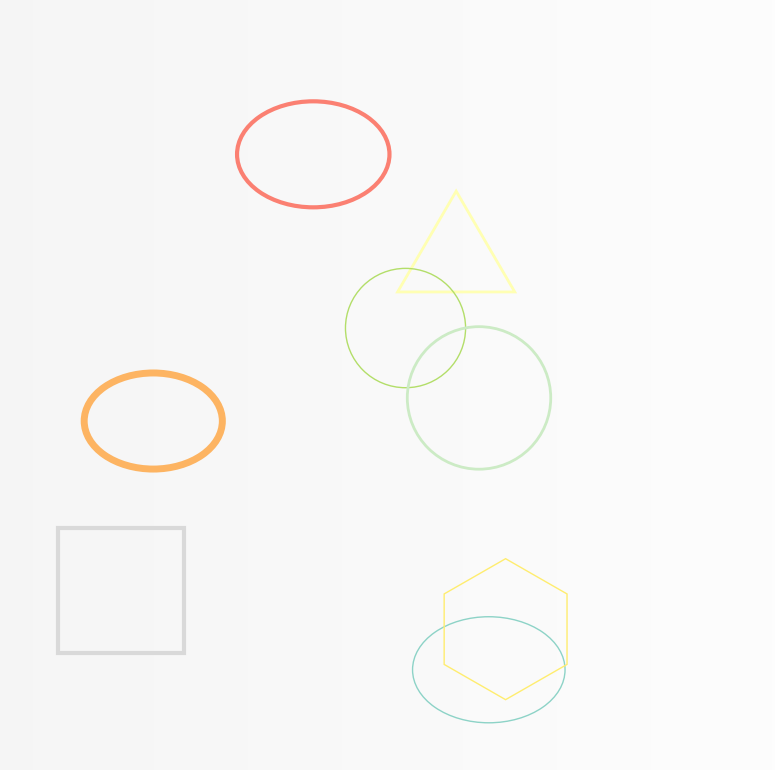[{"shape": "oval", "thickness": 0.5, "radius": 0.49, "center": [0.631, 0.13]}, {"shape": "triangle", "thickness": 1, "radius": 0.44, "center": [0.589, 0.664]}, {"shape": "oval", "thickness": 1.5, "radius": 0.49, "center": [0.404, 0.8]}, {"shape": "oval", "thickness": 2.5, "radius": 0.45, "center": [0.198, 0.453]}, {"shape": "circle", "thickness": 0.5, "radius": 0.39, "center": [0.523, 0.574]}, {"shape": "square", "thickness": 1.5, "radius": 0.41, "center": [0.157, 0.233]}, {"shape": "circle", "thickness": 1, "radius": 0.46, "center": [0.618, 0.483]}, {"shape": "hexagon", "thickness": 0.5, "radius": 0.46, "center": [0.652, 0.183]}]